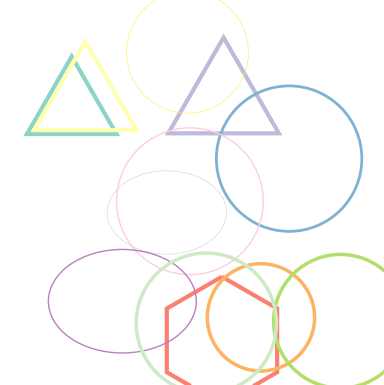[{"shape": "triangle", "thickness": 3, "radius": 0.67, "center": [0.186, 0.719]}, {"shape": "triangle", "thickness": 3, "radius": 0.77, "center": [0.222, 0.739]}, {"shape": "triangle", "thickness": 3, "radius": 0.83, "center": [0.581, 0.737]}, {"shape": "hexagon", "thickness": 3, "radius": 0.83, "center": [0.577, 0.116]}, {"shape": "circle", "thickness": 2, "radius": 0.94, "center": [0.751, 0.588]}, {"shape": "circle", "thickness": 2.5, "radius": 0.7, "center": [0.678, 0.176]}, {"shape": "circle", "thickness": 2.5, "radius": 0.87, "center": [0.884, 0.166]}, {"shape": "circle", "thickness": 1, "radius": 0.95, "center": [0.493, 0.477]}, {"shape": "oval", "thickness": 0.5, "radius": 0.77, "center": [0.433, 0.448]}, {"shape": "oval", "thickness": 1, "radius": 0.96, "center": [0.318, 0.218]}, {"shape": "circle", "thickness": 2.5, "radius": 0.91, "center": [0.536, 0.161]}, {"shape": "circle", "thickness": 0.5, "radius": 0.79, "center": [0.487, 0.864]}]